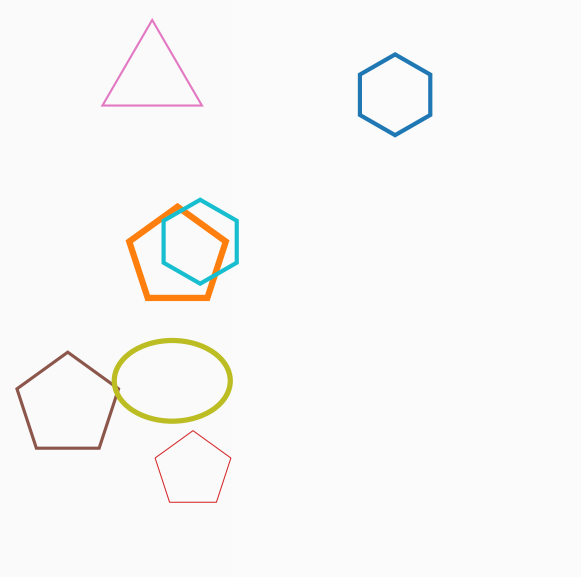[{"shape": "hexagon", "thickness": 2, "radius": 0.35, "center": [0.68, 0.835]}, {"shape": "pentagon", "thickness": 3, "radius": 0.44, "center": [0.305, 0.554]}, {"shape": "pentagon", "thickness": 0.5, "radius": 0.34, "center": [0.332, 0.185]}, {"shape": "pentagon", "thickness": 1.5, "radius": 0.46, "center": [0.117, 0.297]}, {"shape": "triangle", "thickness": 1, "radius": 0.49, "center": [0.262, 0.866]}, {"shape": "oval", "thickness": 2.5, "radius": 0.5, "center": [0.296, 0.34]}, {"shape": "hexagon", "thickness": 2, "radius": 0.36, "center": [0.344, 0.581]}]